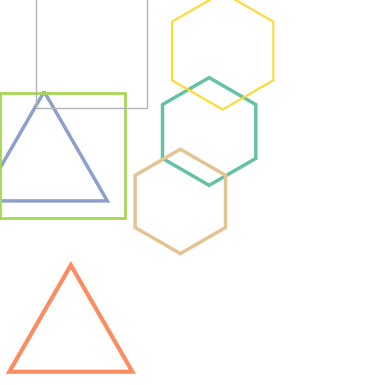[{"shape": "hexagon", "thickness": 2.5, "radius": 0.7, "center": [0.543, 0.659]}, {"shape": "triangle", "thickness": 3, "radius": 0.92, "center": [0.184, 0.127]}, {"shape": "triangle", "thickness": 2.5, "radius": 0.95, "center": [0.115, 0.573]}, {"shape": "square", "thickness": 2, "radius": 0.81, "center": [0.162, 0.596]}, {"shape": "hexagon", "thickness": 1.5, "radius": 0.76, "center": [0.578, 0.868]}, {"shape": "hexagon", "thickness": 2.5, "radius": 0.68, "center": [0.468, 0.477]}, {"shape": "square", "thickness": 1, "radius": 0.72, "center": [0.237, 0.862]}]